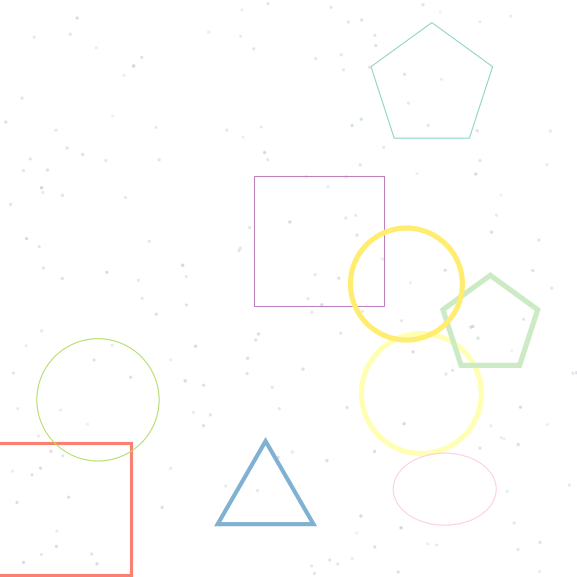[{"shape": "pentagon", "thickness": 0.5, "radius": 0.55, "center": [0.748, 0.849]}, {"shape": "circle", "thickness": 2.5, "radius": 0.52, "center": [0.73, 0.318]}, {"shape": "square", "thickness": 1.5, "radius": 0.57, "center": [0.112, 0.118]}, {"shape": "triangle", "thickness": 2, "radius": 0.48, "center": [0.46, 0.139]}, {"shape": "circle", "thickness": 0.5, "radius": 0.53, "center": [0.17, 0.307]}, {"shape": "oval", "thickness": 0.5, "radius": 0.45, "center": [0.77, 0.152]}, {"shape": "square", "thickness": 0.5, "radius": 0.56, "center": [0.553, 0.581]}, {"shape": "pentagon", "thickness": 2.5, "radius": 0.43, "center": [0.849, 0.436]}, {"shape": "circle", "thickness": 2.5, "radius": 0.48, "center": [0.704, 0.507]}]